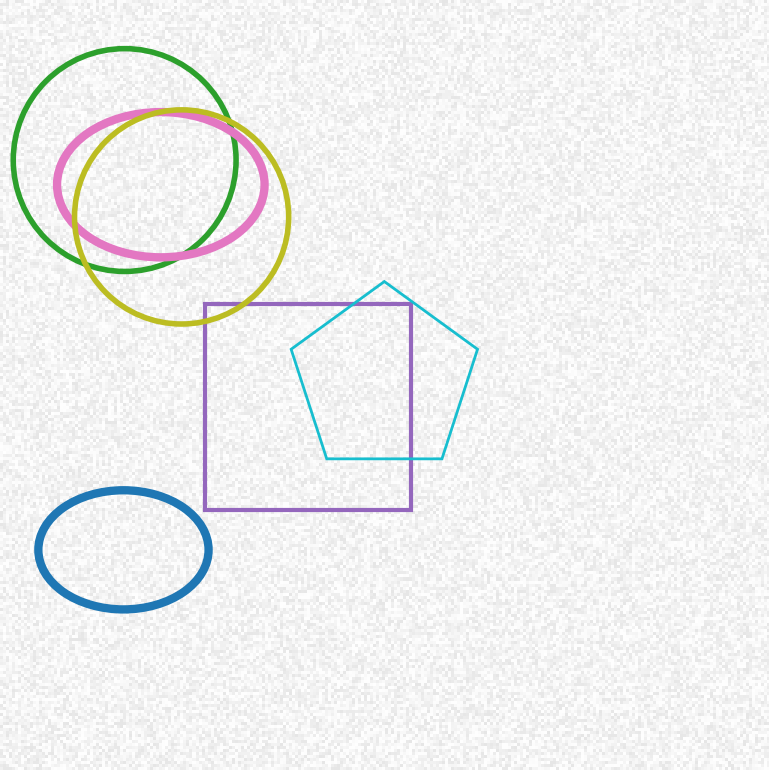[{"shape": "oval", "thickness": 3, "radius": 0.55, "center": [0.16, 0.286]}, {"shape": "circle", "thickness": 2, "radius": 0.72, "center": [0.162, 0.792]}, {"shape": "square", "thickness": 1.5, "radius": 0.67, "center": [0.4, 0.472]}, {"shape": "oval", "thickness": 3, "radius": 0.67, "center": [0.209, 0.76]}, {"shape": "circle", "thickness": 2, "radius": 0.7, "center": [0.236, 0.718]}, {"shape": "pentagon", "thickness": 1, "radius": 0.64, "center": [0.499, 0.507]}]